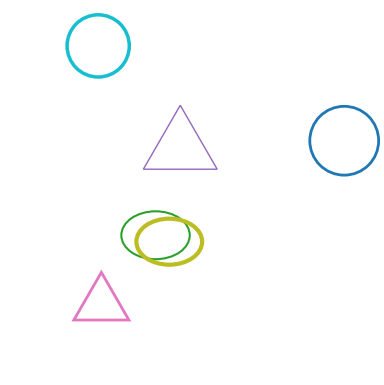[{"shape": "circle", "thickness": 2, "radius": 0.45, "center": [0.894, 0.634]}, {"shape": "oval", "thickness": 1.5, "radius": 0.44, "center": [0.404, 0.389]}, {"shape": "triangle", "thickness": 1, "radius": 0.55, "center": [0.468, 0.616]}, {"shape": "triangle", "thickness": 2, "radius": 0.41, "center": [0.263, 0.21]}, {"shape": "oval", "thickness": 3, "radius": 0.43, "center": [0.44, 0.372]}, {"shape": "circle", "thickness": 2.5, "radius": 0.4, "center": [0.255, 0.881]}]